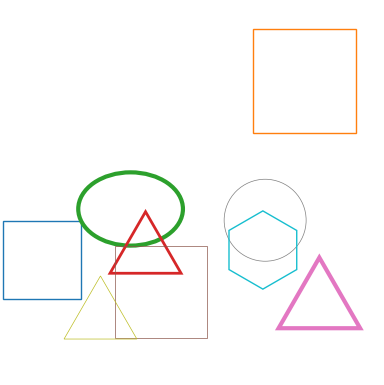[{"shape": "square", "thickness": 1, "radius": 0.51, "center": [0.109, 0.325]}, {"shape": "square", "thickness": 1, "radius": 0.67, "center": [0.791, 0.79]}, {"shape": "oval", "thickness": 3, "radius": 0.68, "center": [0.339, 0.457]}, {"shape": "triangle", "thickness": 2, "radius": 0.53, "center": [0.378, 0.344]}, {"shape": "square", "thickness": 0.5, "radius": 0.6, "center": [0.418, 0.241]}, {"shape": "triangle", "thickness": 3, "radius": 0.61, "center": [0.829, 0.209]}, {"shape": "circle", "thickness": 0.5, "radius": 0.53, "center": [0.689, 0.428]}, {"shape": "triangle", "thickness": 0.5, "radius": 0.55, "center": [0.261, 0.174]}, {"shape": "hexagon", "thickness": 1, "radius": 0.51, "center": [0.683, 0.351]}]